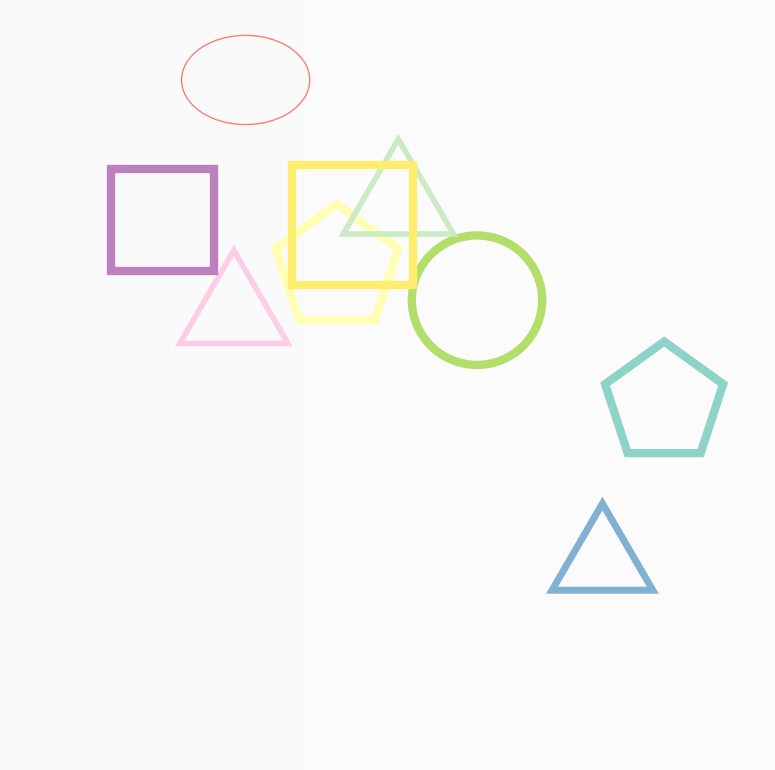[{"shape": "pentagon", "thickness": 3, "radius": 0.4, "center": [0.857, 0.476]}, {"shape": "pentagon", "thickness": 3, "radius": 0.42, "center": [0.435, 0.652]}, {"shape": "oval", "thickness": 0.5, "radius": 0.41, "center": [0.317, 0.896]}, {"shape": "triangle", "thickness": 2.5, "radius": 0.38, "center": [0.777, 0.271]}, {"shape": "circle", "thickness": 3, "radius": 0.42, "center": [0.615, 0.61]}, {"shape": "triangle", "thickness": 2, "radius": 0.4, "center": [0.302, 0.594]}, {"shape": "square", "thickness": 3, "radius": 0.33, "center": [0.21, 0.715]}, {"shape": "triangle", "thickness": 2, "radius": 0.41, "center": [0.514, 0.737]}, {"shape": "square", "thickness": 3, "radius": 0.39, "center": [0.455, 0.708]}]